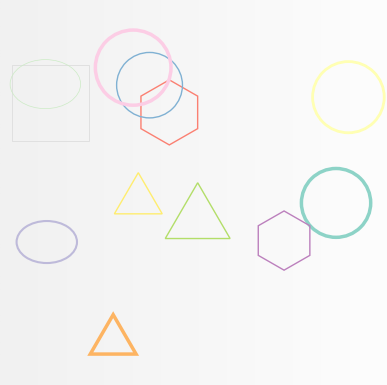[{"shape": "circle", "thickness": 2.5, "radius": 0.45, "center": [0.867, 0.473]}, {"shape": "circle", "thickness": 2, "radius": 0.46, "center": [0.899, 0.748]}, {"shape": "oval", "thickness": 1.5, "radius": 0.39, "center": [0.121, 0.371]}, {"shape": "hexagon", "thickness": 1, "radius": 0.42, "center": [0.437, 0.708]}, {"shape": "circle", "thickness": 1, "radius": 0.42, "center": [0.386, 0.779]}, {"shape": "triangle", "thickness": 2.5, "radius": 0.34, "center": [0.292, 0.114]}, {"shape": "triangle", "thickness": 1, "radius": 0.48, "center": [0.51, 0.429]}, {"shape": "circle", "thickness": 2.5, "radius": 0.49, "center": [0.344, 0.824]}, {"shape": "square", "thickness": 0.5, "radius": 0.5, "center": [0.131, 0.732]}, {"shape": "hexagon", "thickness": 1, "radius": 0.38, "center": [0.733, 0.375]}, {"shape": "oval", "thickness": 0.5, "radius": 0.45, "center": [0.117, 0.781]}, {"shape": "triangle", "thickness": 1, "radius": 0.36, "center": [0.357, 0.48]}]